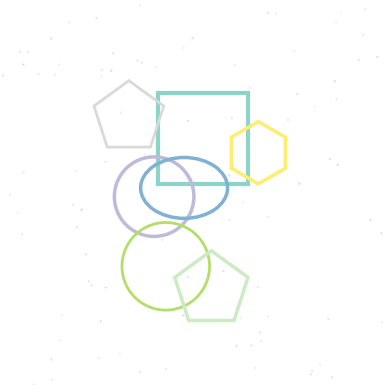[{"shape": "square", "thickness": 3, "radius": 0.59, "center": [0.527, 0.64]}, {"shape": "circle", "thickness": 2.5, "radius": 0.52, "center": [0.4, 0.489]}, {"shape": "oval", "thickness": 2.5, "radius": 0.56, "center": [0.478, 0.512]}, {"shape": "circle", "thickness": 2, "radius": 0.57, "center": [0.431, 0.308]}, {"shape": "pentagon", "thickness": 2, "radius": 0.48, "center": [0.335, 0.695]}, {"shape": "pentagon", "thickness": 2.5, "radius": 0.5, "center": [0.549, 0.248]}, {"shape": "hexagon", "thickness": 2.5, "radius": 0.4, "center": [0.671, 0.603]}]